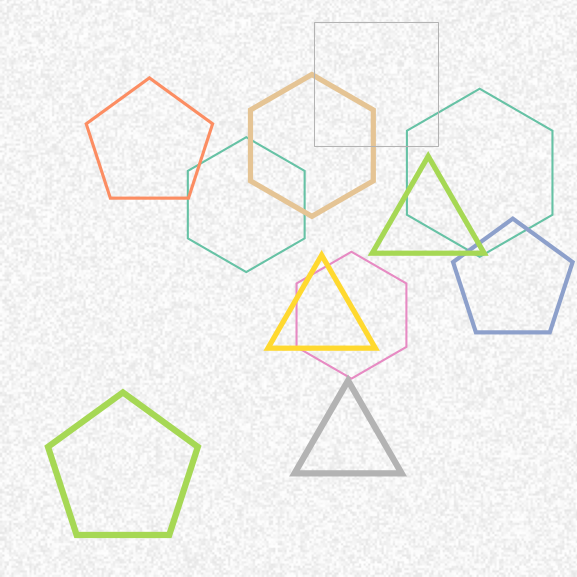[{"shape": "hexagon", "thickness": 1, "radius": 0.58, "center": [0.426, 0.645]}, {"shape": "hexagon", "thickness": 1, "radius": 0.73, "center": [0.831, 0.7]}, {"shape": "pentagon", "thickness": 1.5, "radius": 0.58, "center": [0.259, 0.749]}, {"shape": "pentagon", "thickness": 2, "radius": 0.54, "center": [0.888, 0.512]}, {"shape": "hexagon", "thickness": 1, "radius": 0.55, "center": [0.609, 0.453]}, {"shape": "triangle", "thickness": 2.5, "radius": 0.56, "center": [0.741, 0.617]}, {"shape": "pentagon", "thickness": 3, "radius": 0.68, "center": [0.213, 0.183]}, {"shape": "triangle", "thickness": 2.5, "radius": 0.54, "center": [0.557, 0.45]}, {"shape": "hexagon", "thickness": 2.5, "radius": 0.61, "center": [0.54, 0.747]}, {"shape": "square", "thickness": 0.5, "radius": 0.54, "center": [0.651, 0.854]}, {"shape": "triangle", "thickness": 3, "radius": 0.54, "center": [0.603, 0.233]}]